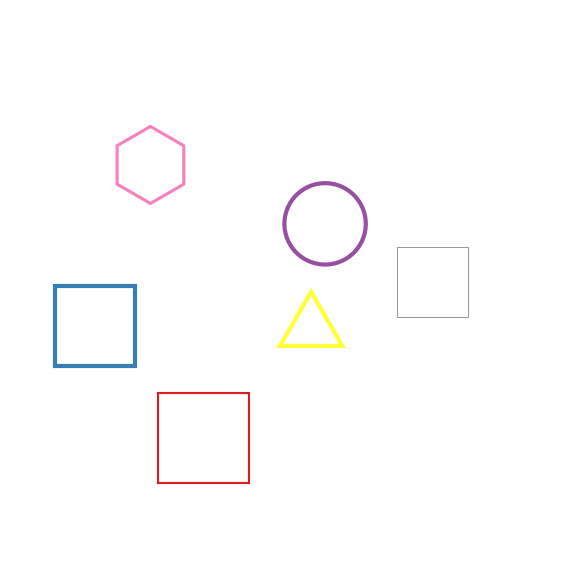[{"shape": "square", "thickness": 1, "radius": 0.39, "center": [0.353, 0.241]}, {"shape": "square", "thickness": 2, "radius": 0.35, "center": [0.164, 0.435]}, {"shape": "circle", "thickness": 2, "radius": 0.35, "center": [0.563, 0.612]}, {"shape": "triangle", "thickness": 2, "radius": 0.31, "center": [0.539, 0.431]}, {"shape": "hexagon", "thickness": 1.5, "radius": 0.33, "center": [0.26, 0.713]}, {"shape": "square", "thickness": 0.5, "radius": 0.31, "center": [0.749, 0.511]}]